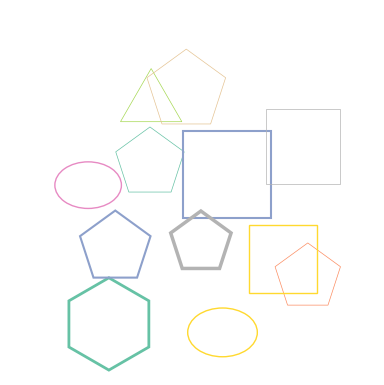[{"shape": "hexagon", "thickness": 2, "radius": 0.6, "center": [0.283, 0.159]}, {"shape": "pentagon", "thickness": 0.5, "radius": 0.47, "center": [0.389, 0.577]}, {"shape": "pentagon", "thickness": 0.5, "radius": 0.45, "center": [0.799, 0.28]}, {"shape": "square", "thickness": 1.5, "radius": 0.57, "center": [0.589, 0.547]}, {"shape": "pentagon", "thickness": 1.5, "radius": 0.48, "center": [0.299, 0.357]}, {"shape": "oval", "thickness": 1, "radius": 0.43, "center": [0.229, 0.519]}, {"shape": "triangle", "thickness": 0.5, "radius": 0.46, "center": [0.393, 0.73]}, {"shape": "square", "thickness": 1, "radius": 0.44, "center": [0.736, 0.327]}, {"shape": "oval", "thickness": 1, "radius": 0.45, "center": [0.578, 0.137]}, {"shape": "pentagon", "thickness": 0.5, "radius": 0.54, "center": [0.484, 0.765]}, {"shape": "square", "thickness": 0.5, "radius": 0.48, "center": [0.787, 0.619]}, {"shape": "pentagon", "thickness": 2.5, "radius": 0.41, "center": [0.522, 0.369]}]